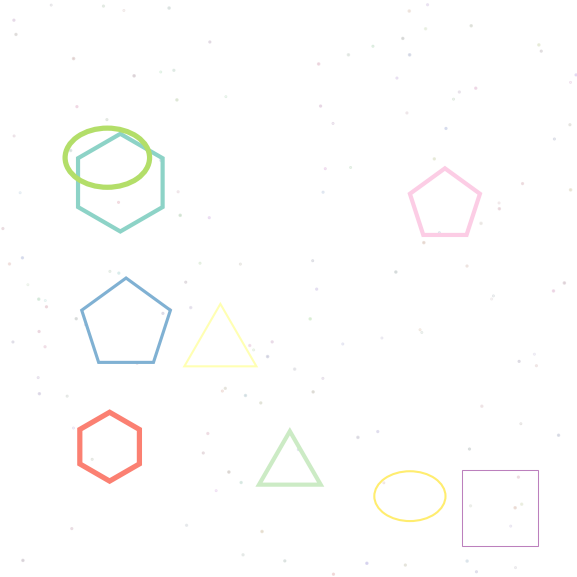[{"shape": "hexagon", "thickness": 2, "radius": 0.42, "center": [0.208, 0.683]}, {"shape": "triangle", "thickness": 1, "radius": 0.36, "center": [0.382, 0.401]}, {"shape": "hexagon", "thickness": 2.5, "radius": 0.3, "center": [0.19, 0.226]}, {"shape": "pentagon", "thickness": 1.5, "radius": 0.4, "center": [0.218, 0.437]}, {"shape": "oval", "thickness": 2.5, "radius": 0.37, "center": [0.186, 0.726]}, {"shape": "pentagon", "thickness": 2, "radius": 0.32, "center": [0.77, 0.644]}, {"shape": "square", "thickness": 0.5, "radius": 0.33, "center": [0.865, 0.119]}, {"shape": "triangle", "thickness": 2, "radius": 0.31, "center": [0.502, 0.191]}, {"shape": "oval", "thickness": 1, "radius": 0.31, "center": [0.71, 0.14]}]